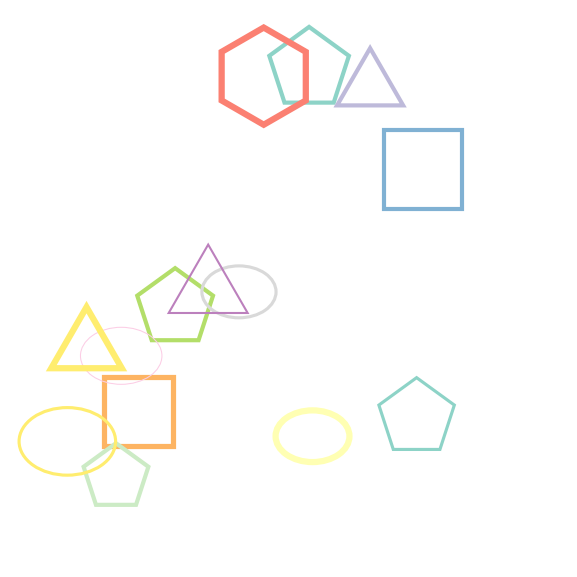[{"shape": "pentagon", "thickness": 2, "radius": 0.36, "center": [0.535, 0.88]}, {"shape": "pentagon", "thickness": 1.5, "radius": 0.34, "center": [0.721, 0.276]}, {"shape": "oval", "thickness": 3, "radius": 0.32, "center": [0.541, 0.244]}, {"shape": "triangle", "thickness": 2, "radius": 0.33, "center": [0.641, 0.85]}, {"shape": "hexagon", "thickness": 3, "radius": 0.42, "center": [0.457, 0.867]}, {"shape": "square", "thickness": 2, "radius": 0.34, "center": [0.732, 0.706]}, {"shape": "square", "thickness": 2.5, "radius": 0.3, "center": [0.24, 0.287]}, {"shape": "pentagon", "thickness": 2, "radius": 0.34, "center": [0.303, 0.466]}, {"shape": "oval", "thickness": 0.5, "radius": 0.35, "center": [0.21, 0.383]}, {"shape": "oval", "thickness": 1.5, "radius": 0.32, "center": [0.414, 0.494]}, {"shape": "triangle", "thickness": 1, "radius": 0.39, "center": [0.36, 0.497]}, {"shape": "pentagon", "thickness": 2, "radius": 0.29, "center": [0.201, 0.173]}, {"shape": "oval", "thickness": 1.5, "radius": 0.42, "center": [0.117, 0.235]}, {"shape": "triangle", "thickness": 3, "radius": 0.35, "center": [0.15, 0.397]}]